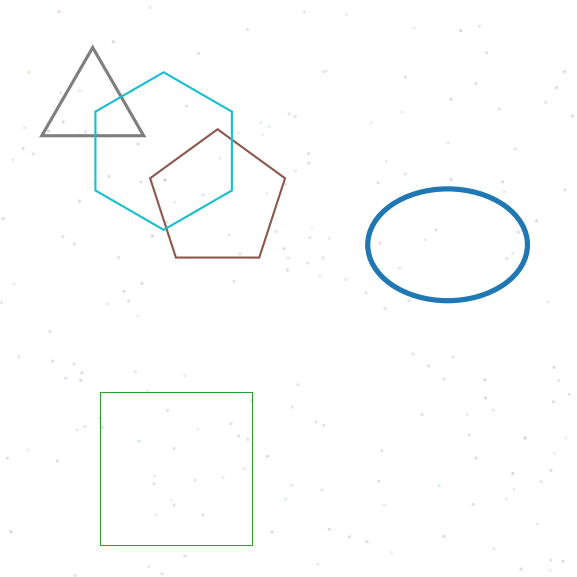[{"shape": "oval", "thickness": 2.5, "radius": 0.69, "center": [0.775, 0.575]}, {"shape": "square", "thickness": 0.5, "radius": 0.66, "center": [0.305, 0.189]}, {"shape": "pentagon", "thickness": 1, "radius": 0.61, "center": [0.377, 0.653]}, {"shape": "triangle", "thickness": 1.5, "radius": 0.51, "center": [0.161, 0.815]}, {"shape": "hexagon", "thickness": 1, "radius": 0.68, "center": [0.283, 0.738]}]